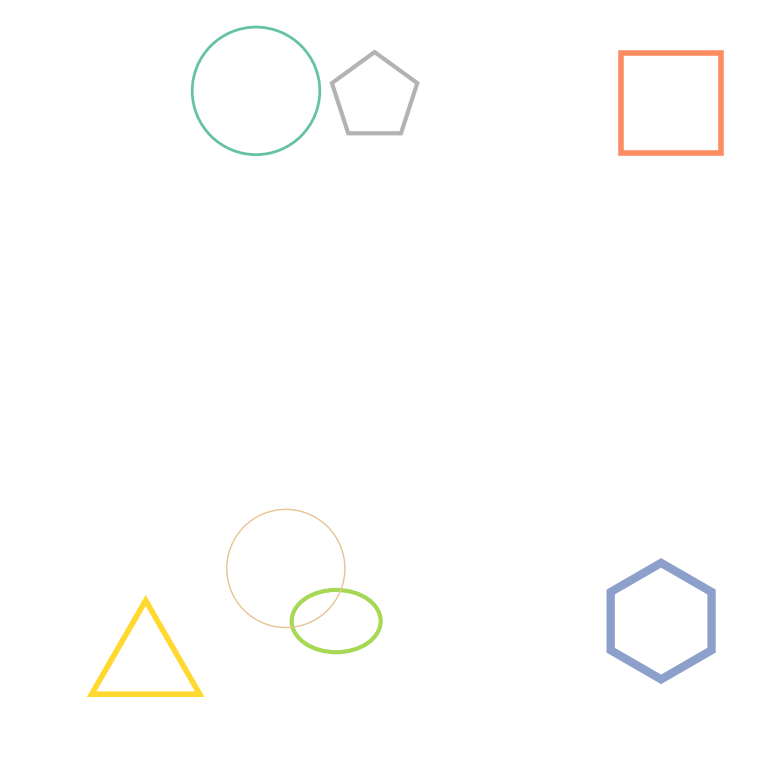[{"shape": "circle", "thickness": 1, "radius": 0.41, "center": [0.332, 0.882]}, {"shape": "square", "thickness": 2, "radius": 0.33, "center": [0.871, 0.867]}, {"shape": "hexagon", "thickness": 3, "radius": 0.38, "center": [0.859, 0.193]}, {"shape": "oval", "thickness": 1.5, "radius": 0.29, "center": [0.437, 0.193]}, {"shape": "triangle", "thickness": 2, "radius": 0.41, "center": [0.189, 0.139]}, {"shape": "circle", "thickness": 0.5, "radius": 0.38, "center": [0.371, 0.262]}, {"shape": "pentagon", "thickness": 1.5, "radius": 0.29, "center": [0.486, 0.874]}]